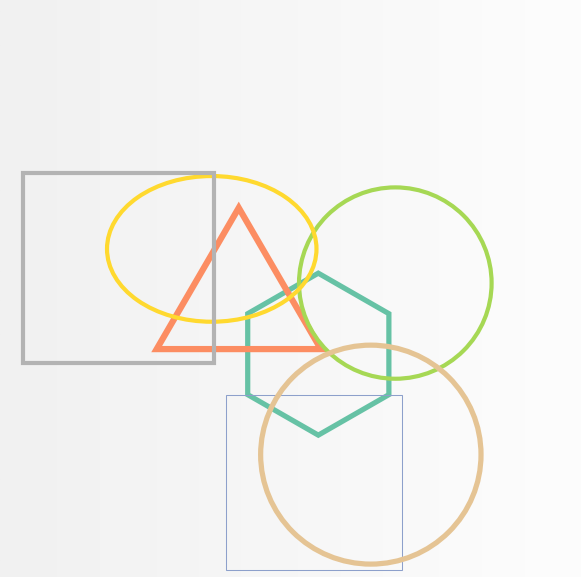[{"shape": "hexagon", "thickness": 2.5, "radius": 0.7, "center": [0.548, 0.386]}, {"shape": "triangle", "thickness": 3, "radius": 0.82, "center": [0.411, 0.476]}, {"shape": "square", "thickness": 0.5, "radius": 0.76, "center": [0.54, 0.164]}, {"shape": "circle", "thickness": 2, "radius": 0.83, "center": [0.68, 0.509]}, {"shape": "oval", "thickness": 2, "radius": 0.9, "center": [0.364, 0.568]}, {"shape": "circle", "thickness": 2.5, "radius": 0.95, "center": [0.638, 0.212]}, {"shape": "square", "thickness": 2, "radius": 0.82, "center": [0.205, 0.535]}]